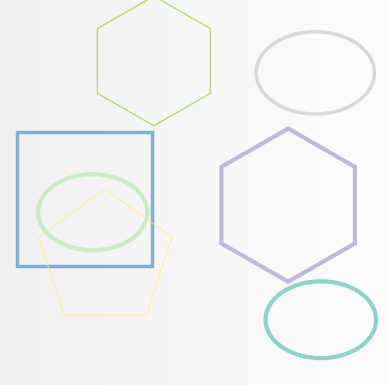[{"shape": "oval", "thickness": 3, "radius": 0.71, "center": [0.828, 0.17]}, {"shape": "hexagon", "thickness": 3, "radius": 0.99, "center": [0.744, 0.467]}, {"shape": "square", "thickness": 2.5, "radius": 0.87, "center": [0.219, 0.483]}, {"shape": "hexagon", "thickness": 1, "radius": 0.84, "center": [0.397, 0.842]}, {"shape": "oval", "thickness": 2.5, "radius": 0.76, "center": [0.814, 0.811]}, {"shape": "oval", "thickness": 3, "radius": 0.7, "center": [0.239, 0.449]}, {"shape": "pentagon", "thickness": 0.5, "radius": 0.91, "center": [0.272, 0.328]}]